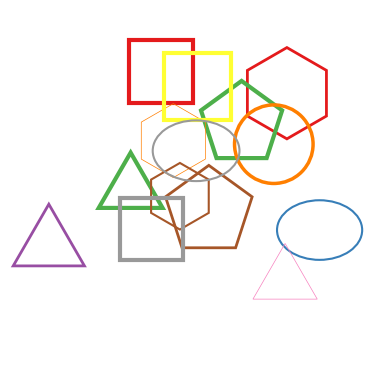[{"shape": "hexagon", "thickness": 2, "radius": 0.59, "center": [0.745, 0.758]}, {"shape": "square", "thickness": 3, "radius": 0.41, "center": [0.418, 0.814]}, {"shape": "oval", "thickness": 1.5, "radius": 0.55, "center": [0.83, 0.402]}, {"shape": "pentagon", "thickness": 3, "radius": 0.55, "center": [0.627, 0.679]}, {"shape": "triangle", "thickness": 3, "radius": 0.48, "center": [0.339, 0.508]}, {"shape": "triangle", "thickness": 2, "radius": 0.53, "center": [0.127, 0.363]}, {"shape": "hexagon", "thickness": 0.5, "radius": 0.48, "center": [0.45, 0.635]}, {"shape": "circle", "thickness": 2.5, "radius": 0.51, "center": [0.711, 0.625]}, {"shape": "square", "thickness": 3, "radius": 0.43, "center": [0.513, 0.776]}, {"shape": "hexagon", "thickness": 1.5, "radius": 0.43, "center": [0.467, 0.49]}, {"shape": "pentagon", "thickness": 2, "radius": 0.59, "center": [0.542, 0.452]}, {"shape": "triangle", "thickness": 0.5, "radius": 0.48, "center": [0.741, 0.271]}, {"shape": "oval", "thickness": 1.5, "radius": 0.56, "center": [0.509, 0.608]}, {"shape": "square", "thickness": 3, "radius": 0.4, "center": [0.393, 0.405]}]